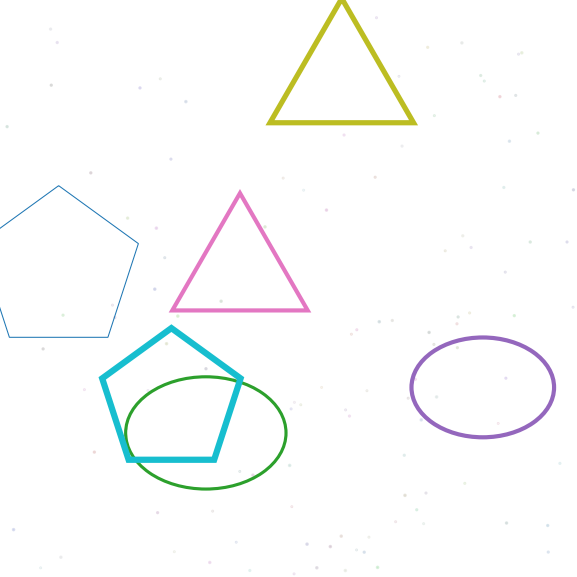[{"shape": "pentagon", "thickness": 0.5, "radius": 0.73, "center": [0.102, 0.532]}, {"shape": "oval", "thickness": 1.5, "radius": 0.69, "center": [0.356, 0.249]}, {"shape": "oval", "thickness": 2, "radius": 0.62, "center": [0.836, 0.328]}, {"shape": "triangle", "thickness": 2, "radius": 0.68, "center": [0.416, 0.529]}, {"shape": "triangle", "thickness": 2.5, "radius": 0.72, "center": [0.592, 0.858]}, {"shape": "pentagon", "thickness": 3, "radius": 0.63, "center": [0.297, 0.305]}]